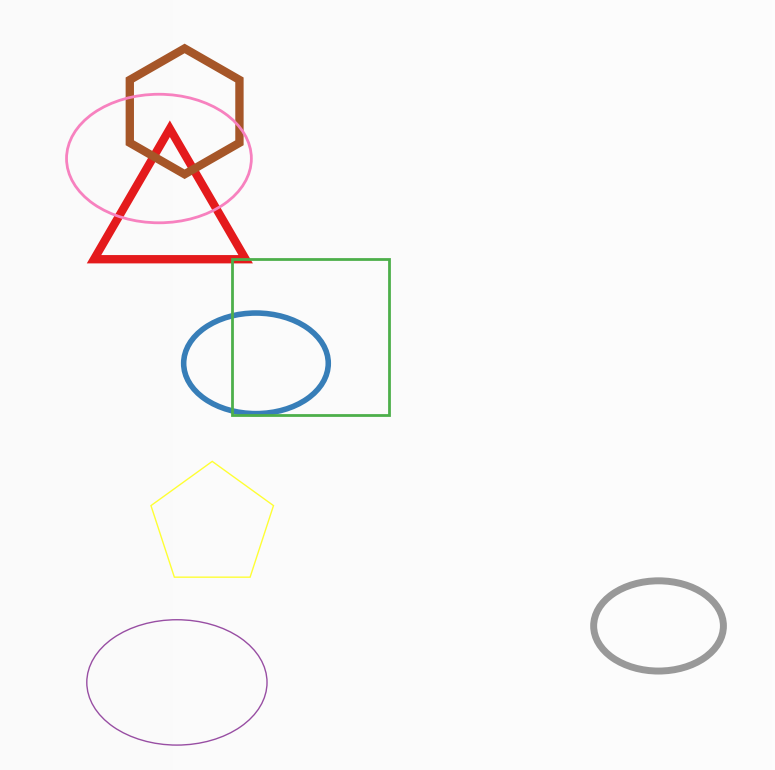[{"shape": "triangle", "thickness": 3, "radius": 0.56, "center": [0.219, 0.72]}, {"shape": "oval", "thickness": 2, "radius": 0.47, "center": [0.33, 0.528]}, {"shape": "square", "thickness": 1, "radius": 0.51, "center": [0.401, 0.563]}, {"shape": "oval", "thickness": 0.5, "radius": 0.58, "center": [0.228, 0.114]}, {"shape": "pentagon", "thickness": 0.5, "radius": 0.42, "center": [0.274, 0.318]}, {"shape": "hexagon", "thickness": 3, "radius": 0.41, "center": [0.238, 0.855]}, {"shape": "oval", "thickness": 1, "radius": 0.6, "center": [0.205, 0.794]}, {"shape": "oval", "thickness": 2.5, "radius": 0.42, "center": [0.85, 0.187]}]